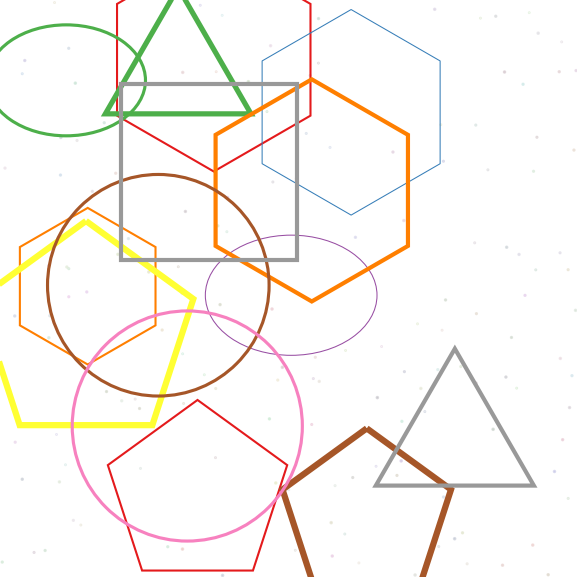[{"shape": "hexagon", "thickness": 1, "radius": 0.97, "center": [0.37, 0.896]}, {"shape": "pentagon", "thickness": 1, "radius": 0.82, "center": [0.342, 0.143]}, {"shape": "hexagon", "thickness": 0.5, "radius": 0.89, "center": [0.608, 0.805]}, {"shape": "oval", "thickness": 1.5, "radius": 0.69, "center": [0.115, 0.86]}, {"shape": "triangle", "thickness": 2.5, "radius": 0.73, "center": [0.309, 0.875]}, {"shape": "oval", "thickness": 0.5, "radius": 0.74, "center": [0.504, 0.488]}, {"shape": "hexagon", "thickness": 2, "radius": 0.96, "center": [0.54, 0.669]}, {"shape": "hexagon", "thickness": 1, "radius": 0.68, "center": [0.152, 0.504]}, {"shape": "pentagon", "thickness": 3, "radius": 0.98, "center": [0.149, 0.421]}, {"shape": "circle", "thickness": 1.5, "radius": 0.96, "center": [0.274, 0.505]}, {"shape": "pentagon", "thickness": 3, "radius": 0.77, "center": [0.635, 0.104]}, {"shape": "circle", "thickness": 1.5, "radius": 1.0, "center": [0.324, 0.261]}, {"shape": "square", "thickness": 2, "radius": 0.76, "center": [0.362, 0.701]}, {"shape": "triangle", "thickness": 2, "radius": 0.79, "center": [0.788, 0.237]}]